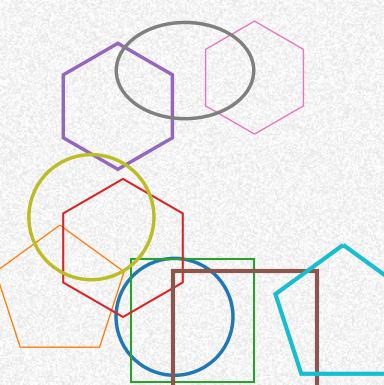[{"shape": "circle", "thickness": 2.5, "radius": 0.76, "center": [0.453, 0.177]}, {"shape": "pentagon", "thickness": 1, "radius": 0.88, "center": [0.156, 0.24]}, {"shape": "square", "thickness": 1.5, "radius": 0.8, "center": [0.5, 0.167]}, {"shape": "hexagon", "thickness": 1.5, "radius": 0.9, "center": [0.319, 0.356]}, {"shape": "hexagon", "thickness": 2.5, "radius": 0.82, "center": [0.306, 0.724]}, {"shape": "square", "thickness": 3, "radius": 0.94, "center": [0.637, 0.109]}, {"shape": "hexagon", "thickness": 1, "radius": 0.73, "center": [0.661, 0.798]}, {"shape": "oval", "thickness": 2.5, "radius": 0.89, "center": [0.481, 0.817]}, {"shape": "circle", "thickness": 2.5, "radius": 0.81, "center": [0.237, 0.436]}, {"shape": "pentagon", "thickness": 3, "radius": 0.93, "center": [0.891, 0.179]}]